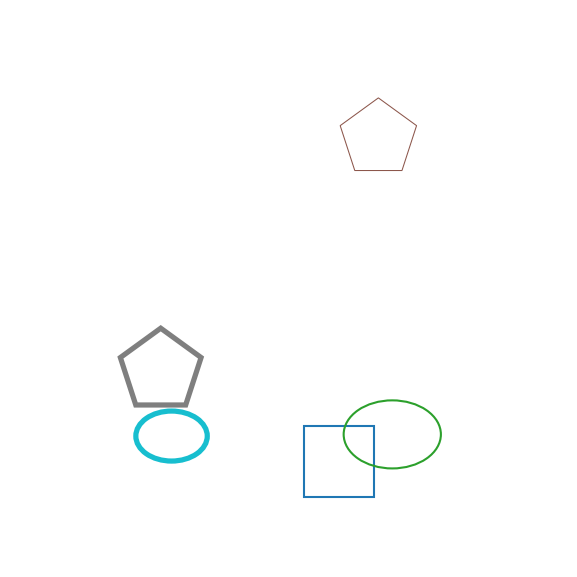[{"shape": "square", "thickness": 1, "radius": 0.31, "center": [0.587, 0.2]}, {"shape": "oval", "thickness": 1, "radius": 0.42, "center": [0.679, 0.247]}, {"shape": "pentagon", "thickness": 0.5, "radius": 0.35, "center": [0.655, 0.76]}, {"shape": "pentagon", "thickness": 2.5, "radius": 0.37, "center": [0.278, 0.357]}, {"shape": "oval", "thickness": 2.5, "radius": 0.31, "center": [0.297, 0.244]}]